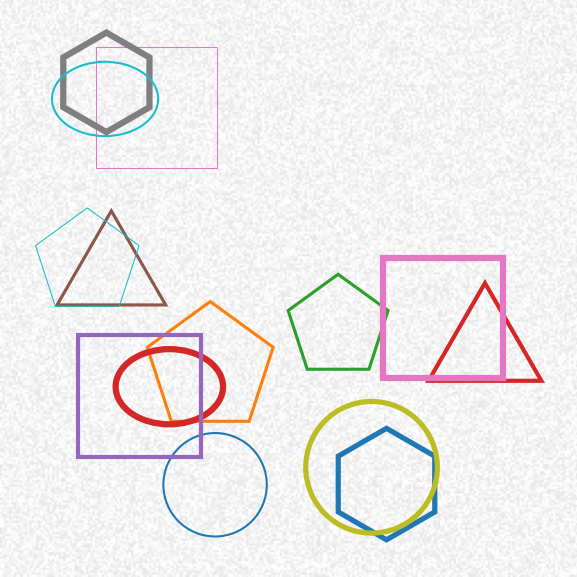[{"shape": "circle", "thickness": 1, "radius": 0.45, "center": [0.372, 0.16]}, {"shape": "hexagon", "thickness": 2.5, "radius": 0.48, "center": [0.669, 0.161]}, {"shape": "pentagon", "thickness": 1.5, "radius": 0.57, "center": [0.364, 0.362]}, {"shape": "pentagon", "thickness": 1.5, "radius": 0.45, "center": [0.585, 0.433]}, {"shape": "triangle", "thickness": 2, "radius": 0.56, "center": [0.84, 0.396]}, {"shape": "oval", "thickness": 3, "radius": 0.46, "center": [0.293, 0.329]}, {"shape": "square", "thickness": 2, "radius": 0.53, "center": [0.242, 0.313]}, {"shape": "triangle", "thickness": 1.5, "radius": 0.54, "center": [0.193, 0.525]}, {"shape": "square", "thickness": 3, "radius": 0.52, "center": [0.767, 0.448]}, {"shape": "square", "thickness": 0.5, "radius": 0.52, "center": [0.272, 0.813]}, {"shape": "hexagon", "thickness": 3, "radius": 0.43, "center": [0.184, 0.857]}, {"shape": "circle", "thickness": 2.5, "radius": 0.57, "center": [0.643, 0.19]}, {"shape": "pentagon", "thickness": 0.5, "radius": 0.47, "center": [0.151, 0.545]}, {"shape": "oval", "thickness": 1, "radius": 0.46, "center": [0.182, 0.828]}]